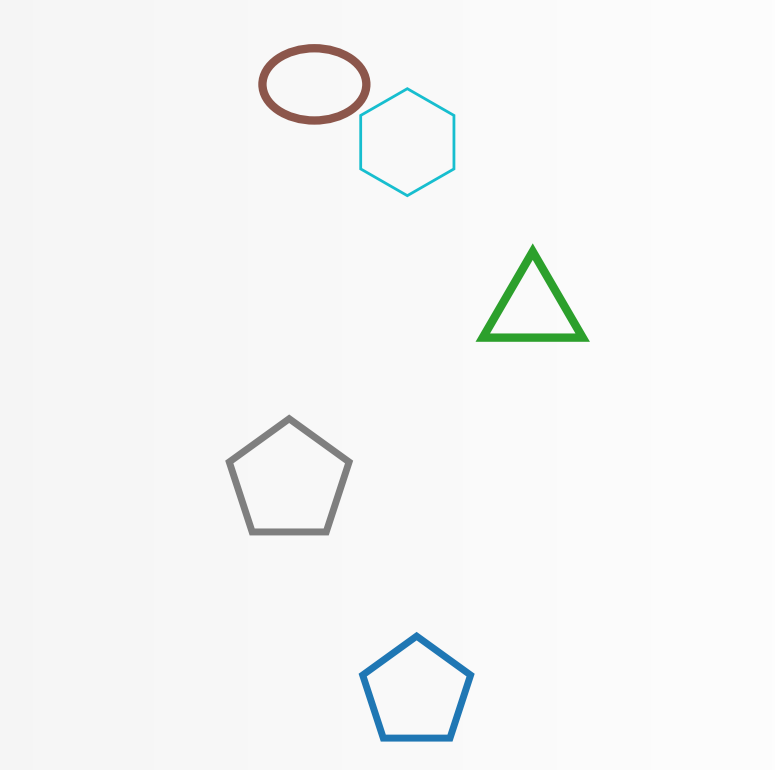[{"shape": "pentagon", "thickness": 2.5, "radius": 0.37, "center": [0.538, 0.101]}, {"shape": "triangle", "thickness": 3, "radius": 0.37, "center": [0.687, 0.599]}, {"shape": "oval", "thickness": 3, "radius": 0.34, "center": [0.406, 0.89]}, {"shape": "pentagon", "thickness": 2.5, "radius": 0.41, "center": [0.373, 0.375]}, {"shape": "hexagon", "thickness": 1, "radius": 0.35, "center": [0.526, 0.815]}]